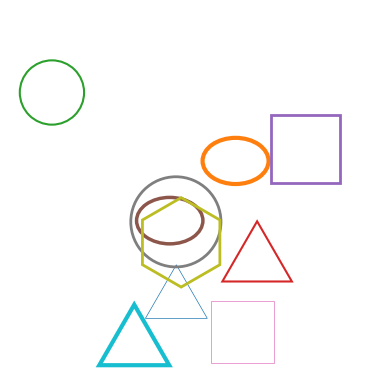[{"shape": "triangle", "thickness": 0.5, "radius": 0.46, "center": [0.458, 0.219]}, {"shape": "oval", "thickness": 3, "radius": 0.43, "center": [0.612, 0.582]}, {"shape": "circle", "thickness": 1.5, "radius": 0.42, "center": [0.135, 0.76]}, {"shape": "triangle", "thickness": 1.5, "radius": 0.52, "center": [0.668, 0.321]}, {"shape": "square", "thickness": 2, "radius": 0.44, "center": [0.793, 0.613]}, {"shape": "oval", "thickness": 2.5, "radius": 0.43, "center": [0.441, 0.427]}, {"shape": "square", "thickness": 0.5, "radius": 0.4, "center": [0.63, 0.138]}, {"shape": "circle", "thickness": 2, "radius": 0.59, "center": [0.457, 0.424]}, {"shape": "hexagon", "thickness": 2, "radius": 0.58, "center": [0.471, 0.371]}, {"shape": "triangle", "thickness": 3, "radius": 0.52, "center": [0.349, 0.104]}]